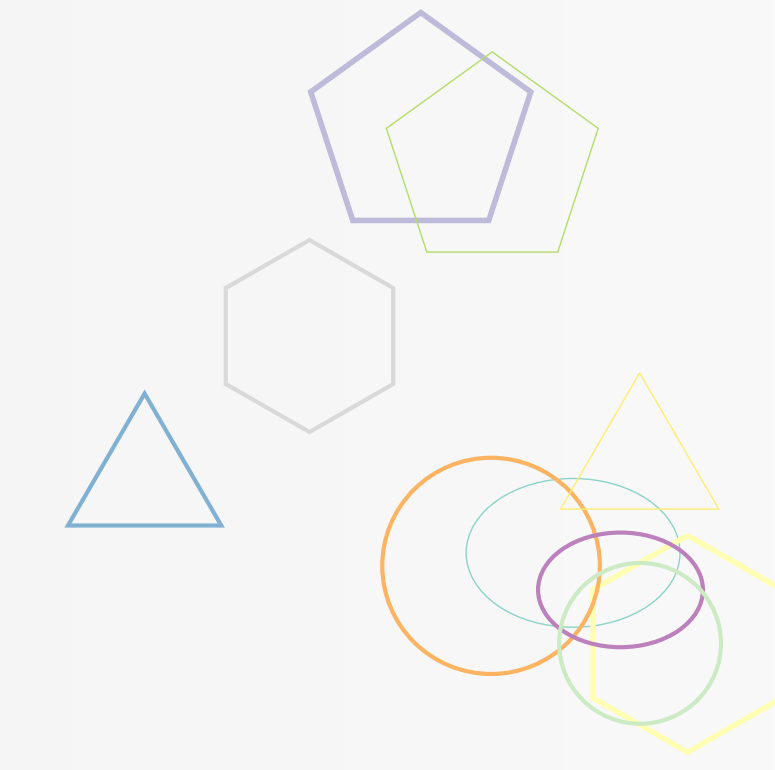[{"shape": "oval", "thickness": 0.5, "radius": 0.69, "center": [0.739, 0.282]}, {"shape": "hexagon", "thickness": 2, "radius": 0.7, "center": [0.887, 0.164]}, {"shape": "pentagon", "thickness": 2, "radius": 0.75, "center": [0.543, 0.834]}, {"shape": "triangle", "thickness": 1.5, "radius": 0.57, "center": [0.187, 0.375]}, {"shape": "circle", "thickness": 1.5, "radius": 0.7, "center": [0.634, 0.265]}, {"shape": "pentagon", "thickness": 0.5, "radius": 0.72, "center": [0.635, 0.789]}, {"shape": "hexagon", "thickness": 1.5, "radius": 0.62, "center": [0.399, 0.564]}, {"shape": "oval", "thickness": 1.5, "radius": 0.53, "center": [0.801, 0.234]}, {"shape": "circle", "thickness": 1.5, "radius": 0.52, "center": [0.826, 0.164]}, {"shape": "triangle", "thickness": 0.5, "radius": 0.59, "center": [0.825, 0.398]}]